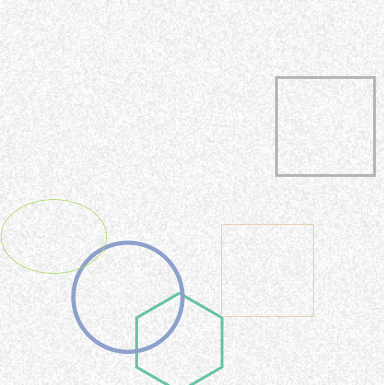[{"shape": "hexagon", "thickness": 2, "radius": 0.64, "center": [0.466, 0.111]}, {"shape": "circle", "thickness": 3, "radius": 0.71, "center": [0.332, 0.228]}, {"shape": "oval", "thickness": 0.5, "radius": 0.68, "center": [0.14, 0.386]}, {"shape": "square", "thickness": 0.5, "radius": 0.59, "center": [0.694, 0.298]}, {"shape": "square", "thickness": 2, "radius": 0.64, "center": [0.843, 0.674]}]